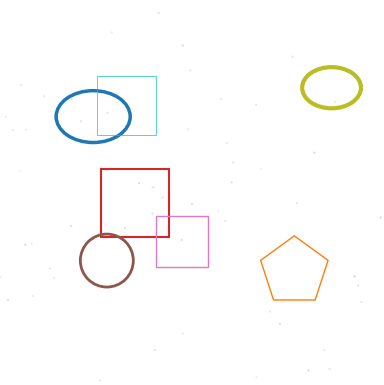[{"shape": "oval", "thickness": 2.5, "radius": 0.48, "center": [0.242, 0.697]}, {"shape": "pentagon", "thickness": 1, "radius": 0.46, "center": [0.765, 0.295]}, {"shape": "square", "thickness": 1.5, "radius": 0.44, "center": [0.351, 0.474]}, {"shape": "circle", "thickness": 2, "radius": 0.34, "center": [0.277, 0.323]}, {"shape": "square", "thickness": 1, "radius": 0.33, "center": [0.473, 0.373]}, {"shape": "oval", "thickness": 3, "radius": 0.38, "center": [0.861, 0.772]}, {"shape": "square", "thickness": 0.5, "radius": 0.38, "center": [0.329, 0.727]}]